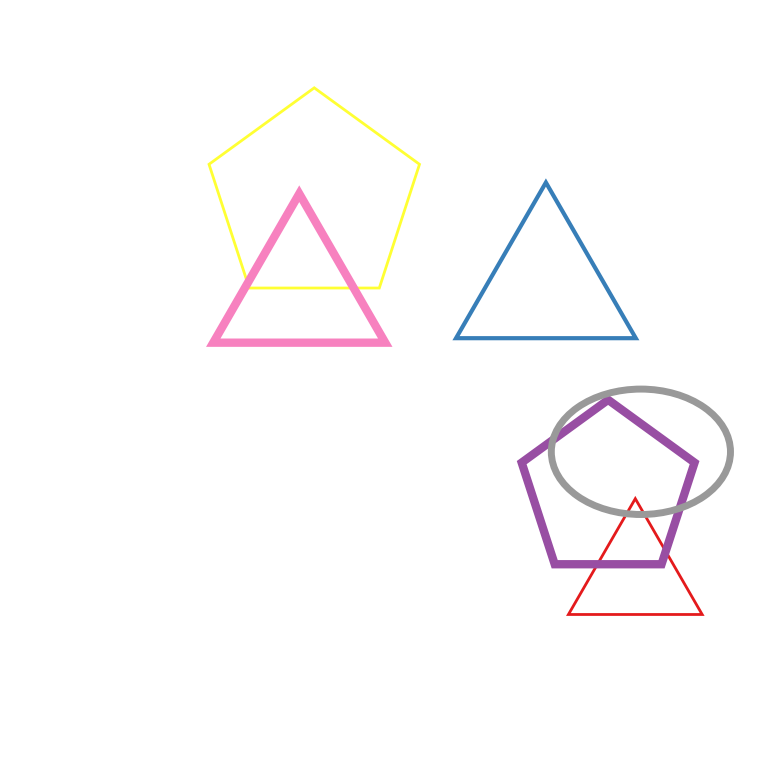[{"shape": "triangle", "thickness": 1, "radius": 0.5, "center": [0.825, 0.252]}, {"shape": "triangle", "thickness": 1.5, "radius": 0.67, "center": [0.709, 0.628]}, {"shape": "pentagon", "thickness": 3, "radius": 0.59, "center": [0.79, 0.363]}, {"shape": "pentagon", "thickness": 1, "radius": 0.72, "center": [0.408, 0.742]}, {"shape": "triangle", "thickness": 3, "radius": 0.64, "center": [0.389, 0.619]}, {"shape": "oval", "thickness": 2.5, "radius": 0.58, "center": [0.832, 0.413]}]